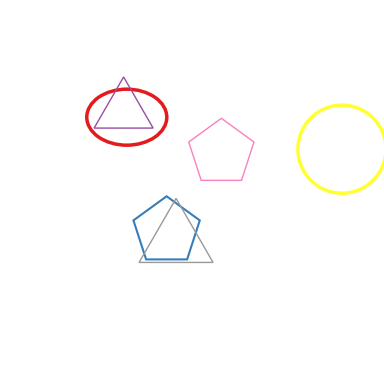[{"shape": "oval", "thickness": 2.5, "radius": 0.52, "center": [0.329, 0.696]}, {"shape": "pentagon", "thickness": 1.5, "radius": 0.45, "center": [0.433, 0.4]}, {"shape": "triangle", "thickness": 1, "radius": 0.44, "center": [0.321, 0.712]}, {"shape": "circle", "thickness": 2.5, "radius": 0.57, "center": [0.888, 0.613]}, {"shape": "pentagon", "thickness": 1, "radius": 0.45, "center": [0.575, 0.604]}, {"shape": "triangle", "thickness": 1, "radius": 0.55, "center": [0.457, 0.374]}]